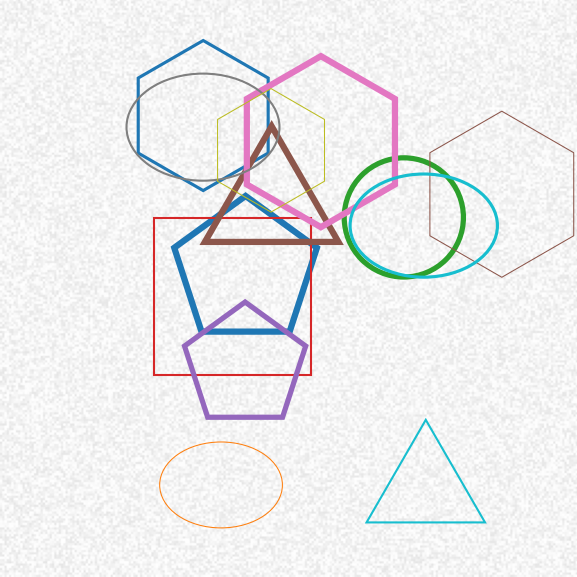[{"shape": "pentagon", "thickness": 3, "radius": 0.65, "center": [0.425, 0.53]}, {"shape": "hexagon", "thickness": 1.5, "radius": 0.65, "center": [0.352, 0.799]}, {"shape": "oval", "thickness": 0.5, "radius": 0.53, "center": [0.383, 0.159]}, {"shape": "circle", "thickness": 2.5, "radius": 0.52, "center": [0.699, 0.623]}, {"shape": "square", "thickness": 1, "radius": 0.68, "center": [0.402, 0.486]}, {"shape": "pentagon", "thickness": 2.5, "radius": 0.55, "center": [0.424, 0.366]}, {"shape": "triangle", "thickness": 3, "radius": 0.67, "center": [0.47, 0.647]}, {"shape": "hexagon", "thickness": 0.5, "radius": 0.72, "center": [0.869, 0.663]}, {"shape": "hexagon", "thickness": 3, "radius": 0.74, "center": [0.556, 0.754]}, {"shape": "oval", "thickness": 1, "radius": 0.66, "center": [0.352, 0.779]}, {"shape": "hexagon", "thickness": 0.5, "radius": 0.53, "center": [0.469, 0.739]}, {"shape": "triangle", "thickness": 1, "radius": 0.59, "center": [0.737, 0.154]}, {"shape": "oval", "thickness": 1.5, "radius": 0.64, "center": [0.734, 0.609]}]